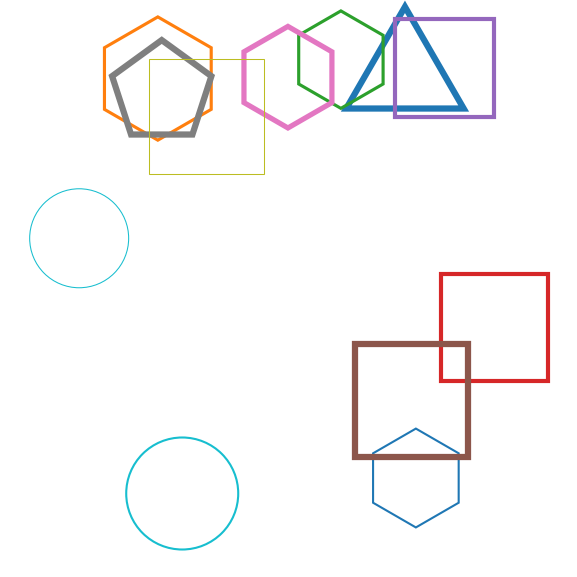[{"shape": "hexagon", "thickness": 1, "radius": 0.43, "center": [0.72, 0.171]}, {"shape": "triangle", "thickness": 3, "radius": 0.59, "center": [0.701, 0.87]}, {"shape": "hexagon", "thickness": 1.5, "radius": 0.53, "center": [0.273, 0.863]}, {"shape": "hexagon", "thickness": 1.5, "radius": 0.42, "center": [0.59, 0.896]}, {"shape": "square", "thickness": 2, "radius": 0.46, "center": [0.857, 0.431]}, {"shape": "square", "thickness": 2, "radius": 0.43, "center": [0.769, 0.882]}, {"shape": "square", "thickness": 3, "radius": 0.49, "center": [0.713, 0.305]}, {"shape": "hexagon", "thickness": 2.5, "radius": 0.44, "center": [0.499, 0.865]}, {"shape": "pentagon", "thickness": 3, "radius": 0.45, "center": [0.28, 0.839]}, {"shape": "square", "thickness": 0.5, "radius": 0.5, "center": [0.357, 0.797]}, {"shape": "circle", "thickness": 1, "radius": 0.48, "center": [0.316, 0.145]}, {"shape": "circle", "thickness": 0.5, "radius": 0.43, "center": [0.137, 0.587]}]